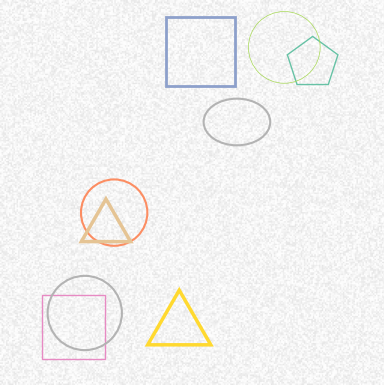[{"shape": "pentagon", "thickness": 1, "radius": 0.35, "center": [0.812, 0.836]}, {"shape": "circle", "thickness": 1.5, "radius": 0.43, "center": [0.297, 0.448]}, {"shape": "square", "thickness": 2, "radius": 0.45, "center": [0.521, 0.866]}, {"shape": "square", "thickness": 1, "radius": 0.41, "center": [0.191, 0.151]}, {"shape": "circle", "thickness": 0.5, "radius": 0.47, "center": [0.738, 0.877]}, {"shape": "triangle", "thickness": 2.5, "radius": 0.47, "center": [0.466, 0.152]}, {"shape": "triangle", "thickness": 2.5, "radius": 0.37, "center": [0.275, 0.409]}, {"shape": "oval", "thickness": 1.5, "radius": 0.43, "center": [0.615, 0.683]}, {"shape": "circle", "thickness": 1.5, "radius": 0.48, "center": [0.22, 0.187]}]